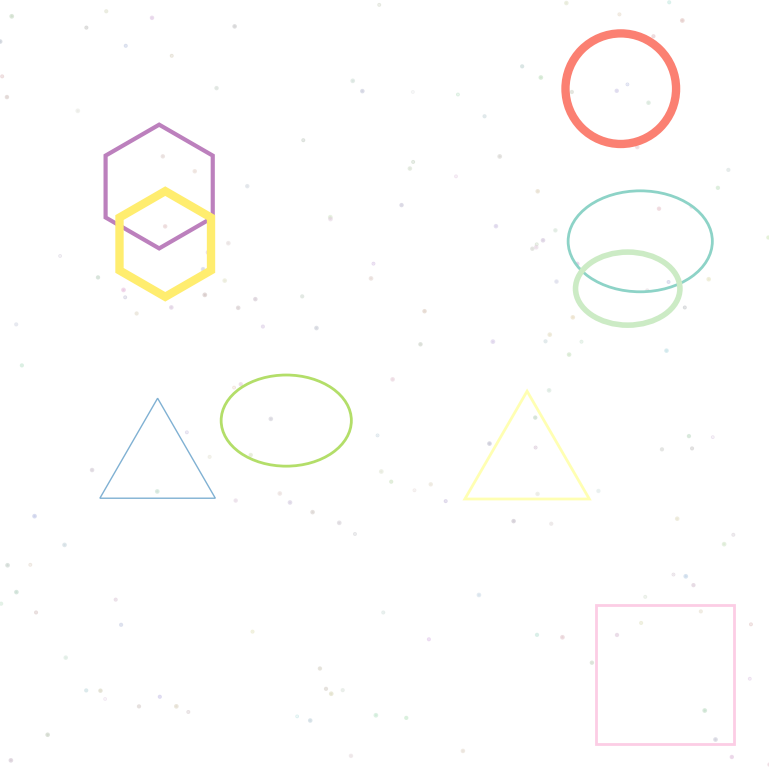[{"shape": "oval", "thickness": 1, "radius": 0.47, "center": [0.831, 0.687]}, {"shape": "triangle", "thickness": 1, "radius": 0.47, "center": [0.685, 0.399]}, {"shape": "circle", "thickness": 3, "radius": 0.36, "center": [0.806, 0.885]}, {"shape": "triangle", "thickness": 0.5, "radius": 0.43, "center": [0.205, 0.396]}, {"shape": "oval", "thickness": 1, "radius": 0.42, "center": [0.372, 0.454]}, {"shape": "square", "thickness": 1, "radius": 0.45, "center": [0.864, 0.124]}, {"shape": "hexagon", "thickness": 1.5, "radius": 0.4, "center": [0.207, 0.758]}, {"shape": "oval", "thickness": 2, "radius": 0.34, "center": [0.815, 0.625]}, {"shape": "hexagon", "thickness": 3, "radius": 0.34, "center": [0.215, 0.683]}]